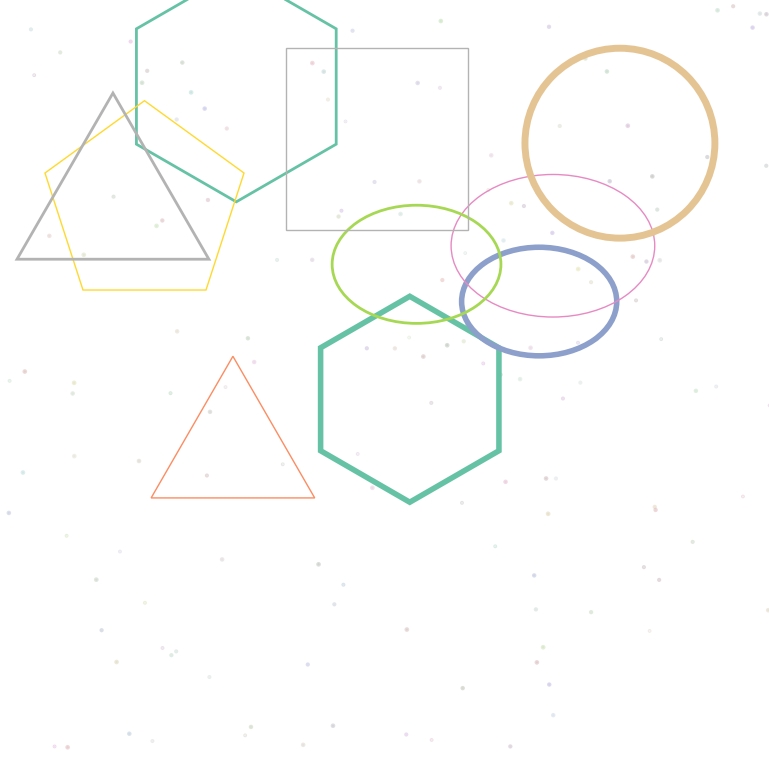[{"shape": "hexagon", "thickness": 1, "radius": 0.75, "center": [0.307, 0.888]}, {"shape": "hexagon", "thickness": 2, "radius": 0.67, "center": [0.532, 0.481]}, {"shape": "triangle", "thickness": 0.5, "radius": 0.61, "center": [0.302, 0.415]}, {"shape": "oval", "thickness": 2, "radius": 0.5, "center": [0.7, 0.608]}, {"shape": "oval", "thickness": 0.5, "radius": 0.66, "center": [0.718, 0.681]}, {"shape": "oval", "thickness": 1, "radius": 0.55, "center": [0.541, 0.657]}, {"shape": "pentagon", "thickness": 0.5, "radius": 0.68, "center": [0.188, 0.733]}, {"shape": "circle", "thickness": 2.5, "radius": 0.62, "center": [0.805, 0.814]}, {"shape": "triangle", "thickness": 1, "radius": 0.72, "center": [0.147, 0.735]}, {"shape": "square", "thickness": 0.5, "radius": 0.59, "center": [0.489, 0.819]}]